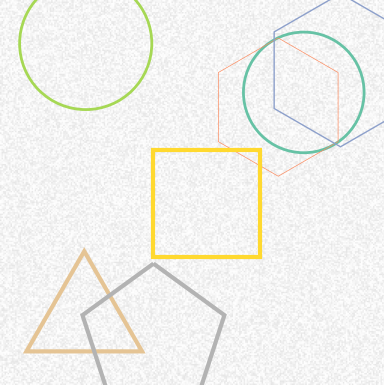[{"shape": "circle", "thickness": 2, "radius": 0.78, "center": [0.789, 0.76]}, {"shape": "hexagon", "thickness": 0.5, "radius": 0.9, "center": [0.723, 0.722]}, {"shape": "hexagon", "thickness": 1, "radius": 0.99, "center": [0.884, 0.818]}, {"shape": "circle", "thickness": 2, "radius": 0.86, "center": [0.223, 0.887]}, {"shape": "square", "thickness": 3, "radius": 0.7, "center": [0.536, 0.472]}, {"shape": "triangle", "thickness": 3, "radius": 0.87, "center": [0.219, 0.174]}, {"shape": "pentagon", "thickness": 3, "radius": 0.97, "center": [0.399, 0.122]}]